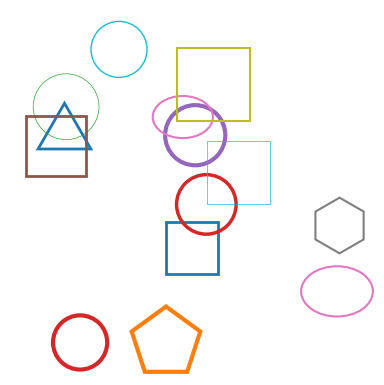[{"shape": "triangle", "thickness": 2, "radius": 0.4, "center": [0.167, 0.653]}, {"shape": "square", "thickness": 2, "radius": 0.34, "center": [0.499, 0.355]}, {"shape": "pentagon", "thickness": 3, "radius": 0.47, "center": [0.431, 0.11]}, {"shape": "circle", "thickness": 0.5, "radius": 0.43, "center": [0.172, 0.723]}, {"shape": "circle", "thickness": 3, "radius": 0.35, "center": [0.208, 0.111]}, {"shape": "circle", "thickness": 2.5, "radius": 0.39, "center": [0.536, 0.469]}, {"shape": "circle", "thickness": 3, "radius": 0.39, "center": [0.507, 0.649]}, {"shape": "square", "thickness": 2, "radius": 0.39, "center": [0.145, 0.621]}, {"shape": "oval", "thickness": 1.5, "radius": 0.47, "center": [0.875, 0.243]}, {"shape": "oval", "thickness": 1.5, "radius": 0.39, "center": [0.475, 0.696]}, {"shape": "hexagon", "thickness": 1.5, "radius": 0.36, "center": [0.882, 0.414]}, {"shape": "square", "thickness": 1.5, "radius": 0.47, "center": [0.555, 0.78]}, {"shape": "circle", "thickness": 1, "radius": 0.36, "center": [0.309, 0.872]}, {"shape": "square", "thickness": 0.5, "radius": 0.41, "center": [0.62, 0.552]}]